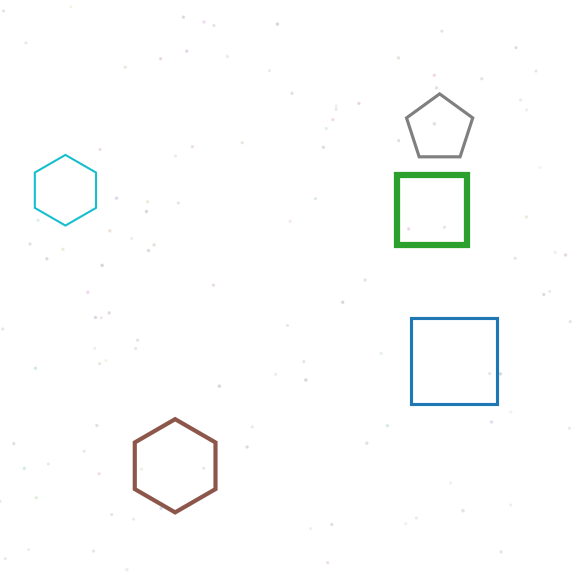[{"shape": "square", "thickness": 1.5, "radius": 0.37, "center": [0.787, 0.374]}, {"shape": "square", "thickness": 3, "radius": 0.3, "center": [0.748, 0.635]}, {"shape": "hexagon", "thickness": 2, "radius": 0.4, "center": [0.303, 0.193]}, {"shape": "pentagon", "thickness": 1.5, "radius": 0.3, "center": [0.761, 0.776]}, {"shape": "hexagon", "thickness": 1, "radius": 0.31, "center": [0.113, 0.67]}]